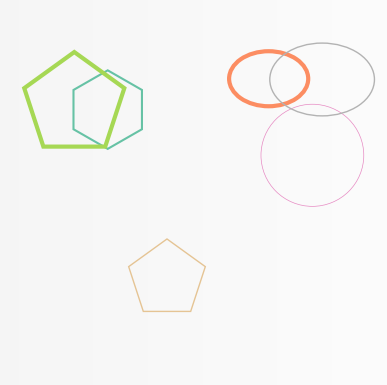[{"shape": "hexagon", "thickness": 1.5, "radius": 0.51, "center": [0.278, 0.715]}, {"shape": "oval", "thickness": 3, "radius": 0.51, "center": [0.693, 0.795]}, {"shape": "circle", "thickness": 0.5, "radius": 0.66, "center": [0.806, 0.597]}, {"shape": "pentagon", "thickness": 3, "radius": 0.68, "center": [0.192, 0.729]}, {"shape": "pentagon", "thickness": 1, "radius": 0.52, "center": [0.431, 0.275]}, {"shape": "oval", "thickness": 1, "radius": 0.68, "center": [0.831, 0.794]}]